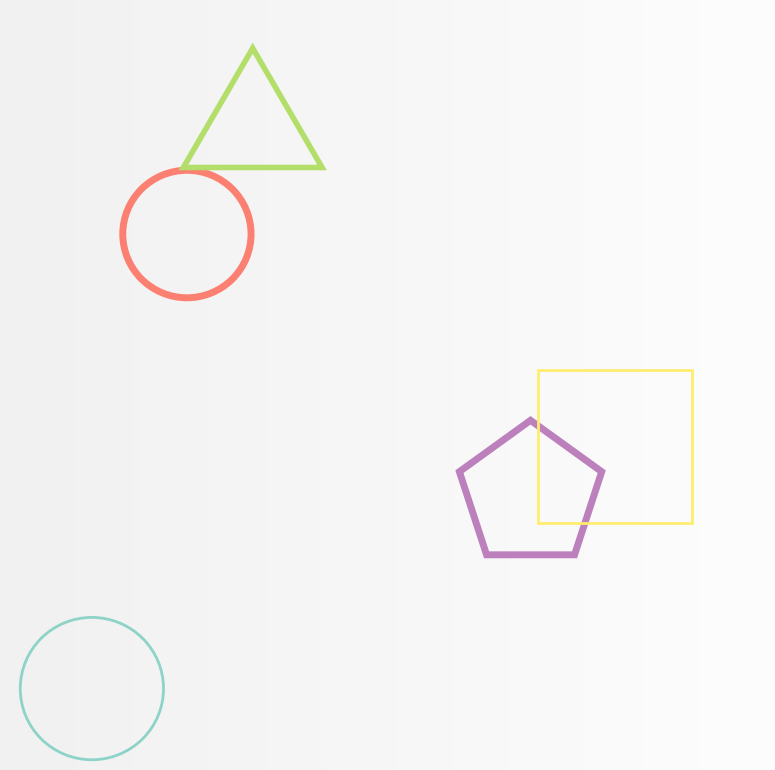[{"shape": "circle", "thickness": 1, "radius": 0.46, "center": [0.119, 0.106]}, {"shape": "circle", "thickness": 2.5, "radius": 0.41, "center": [0.241, 0.696]}, {"shape": "triangle", "thickness": 2, "radius": 0.52, "center": [0.326, 0.834]}, {"shape": "pentagon", "thickness": 2.5, "radius": 0.48, "center": [0.685, 0.358]}, {"shape": "square", "thickness": 1, "radius": 0.5, "center": [0.794, 0.42]}]